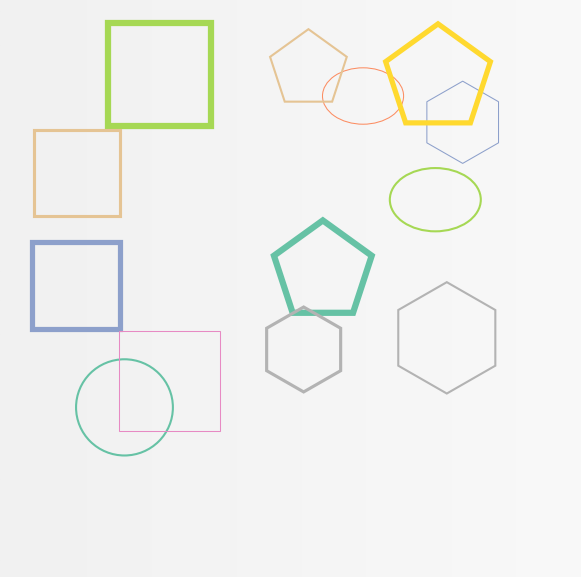[{"shape": "circle", "thickness": 1, "radius": 0.42, "center": [0.214, 0.294]}, {"shape": "pentagon", "thickness": 3, "radius": 0.44, "center": [0.555, 0.529]}, {"shape": "oval", "thickness": 0.5, "radius": 0.35, "center": [0.625, 0.833]}, {"shape": "hexagon", "thickness": 0.5, "radius": 0.36, "center": [0.796, 0.787]}, {"shape": "square", "thickness": 2.5, "radius": 0.38, "center": [0.13, 0.505]}, {"shape": "square", "thickness": 0.5, "radius": 0.43, "center": [0.292, 0.34]}, {"shape": "oval", "thickness": 1, "radius": 0.39, "center": [0.749, 0.653]}, {"shape": "square", "thickness": 3, "radius": 0.44, "center": [0.274, 0.87]}, {"shape": "pentagon", "thickness": 2.5, "radius": 0.47, "center": [0.754, 0.863]}, {"shape": "pentagon", "thickness": 1, "radius": 0.35, "center": [0.531, 0.879]}, {"shape": "square", "thickness": 1.5, "radius": 0.37, "center": [0.132, 0.7]}, {"shape": "hexagon", "thickness": 1, "radius": 0.48, "center": [0.769, 0.414]}, {"shape": "hexagon", "thickness": 1.5, "radius": 0.37, "center": [0.522, 0.394]}]